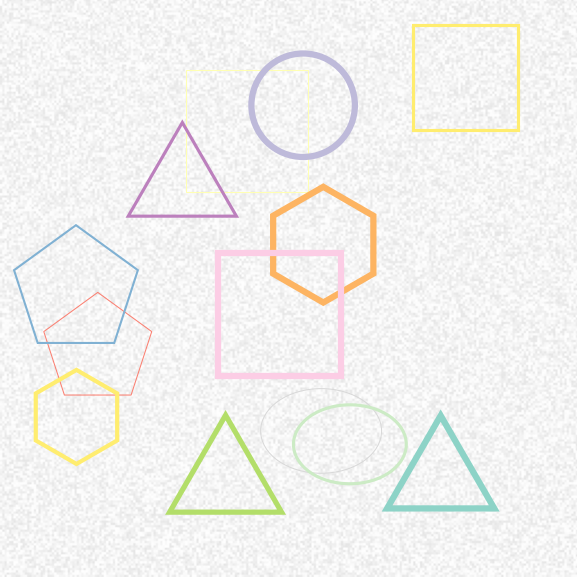[{"shape": "triangle", "thickness": 3, "radius": 0.54, "center": [0.763, 0.172]}, {"shape": "square", "thickness": 0.5, "radius": 0.53, "center": [0.428, 0.772]}, {"shape": "circle", "thickness": 3, "radius": 0.45, "center": [0.525, 0.817]}, {"shape": "pentagon", "thickness": 0.5, "radius": 0.49, "center": [0.169, 0.395]}, {"shape": "pentagon", "thickness": 1, "radius": 0.56, "center": [0.132, 0.496]}, {"shape": "hexagon", "thickness": 3, "radius": 0.5, "center": [0.56, 0.575]}, {"shape": "triangle", "thickness": 2.5, "radius": 0.56, "center": [0.391, 0.168]}, {"shape": "square", "thickness": 3, "radius": 0.53, "center": [0.484, 0.455]}, {"shape": "oval", "thickness": 0.5, "radius": 0.52, "center": [0.556, 0.253]}, {"shape": "triangle", "thickness": 1.5, "radius": 0.54, "center": [0.316, 0.679]}, {"shape": "oval", "thickness": 1.5, "radius": 0.49, "center": [0.606, 0.23]}, {"shape": "square", "thickness": 1.5, "radius": 0.45, "center": [0.806, 0.864]}, {"shape": "hexagon", "thickness": 2, "radius": 0.41, "center": [0.132, 0.277]}]